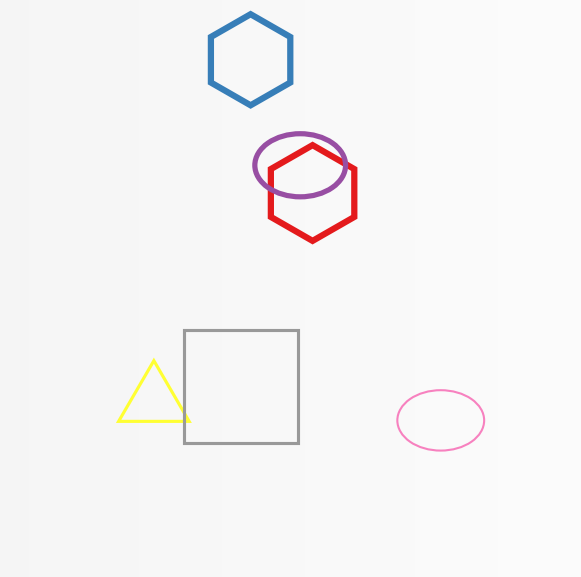[{"shape": "hexagon", "thickness": 3, "radius": 0.41, "center": [0.538, 0.665]}, {"shape": "hexagon", "thickness": 3, "radius": 0.39, "center": [0.431, 0.896]}, {"shape": "oval", "thickness": 2.5, "radius": 0.39, "center": [0.516, 0.713]}, {"shape": "triangle", "thickness": 1.5, "radius": 0.35, "center": [0.265, 0.305]}, {"shape": "oval", "thickness": 1, "radius": 0.37, "center": [0.758, 0.271]}, {"shape": "square", "thickness": 1.5, "radius": 0.49, "center": [0.415, 0.33]}]